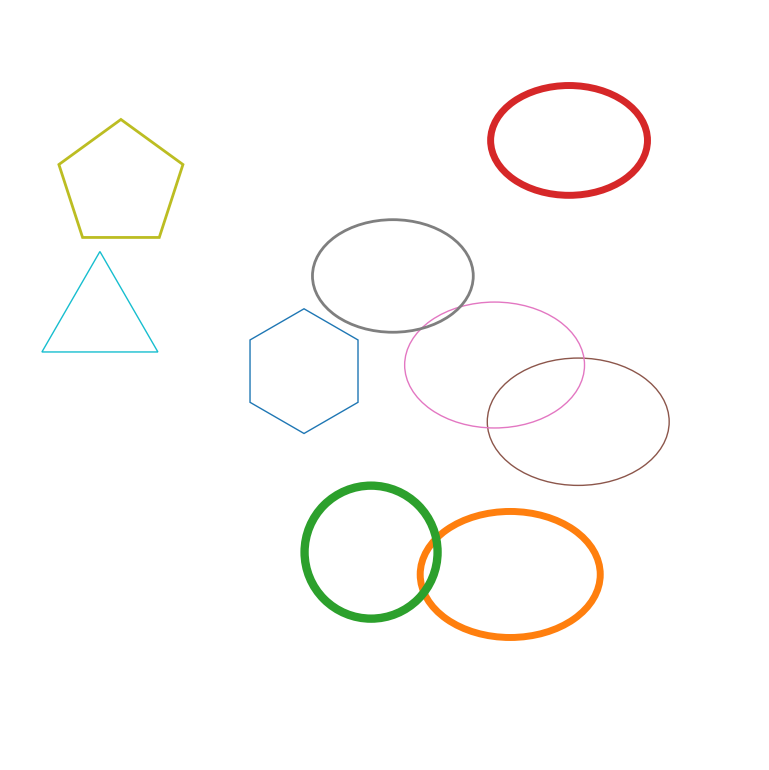[{"shape": "hexagon", "thickness": 0.5, "radius": 0.4, "center": [0.395, 0.518]}, {"shape": "oval", "thickness": 2.5, "radius": 0.58, "center": [0.663, 0.254]}, {"shape": "circle", "thickness": 3, "radius": 0.43, "center": [0.482, 0.283]}, {"shape": "oval", "thickness": 2.5, "radius": 0.51, "center": [0.739, 0.818]}, {"shape": "oval", "thickness": 0.5, "radius": 0.59, "center": [0.751, 0.452]}, {"shape": "oval", "thickness": 0.5, "radius": 0.58, "center": [0.642, 0.526]}, {"shape": "oval", "thickness": 1, "radius": 0.52, "center": [0.51, 0.642]}, {"shape": "pentagon", "thickness": 1, "radius": 0.42, "center": [0.157, 0.76]}, {"shape": "triangle", "thickness": 0.5, "radius": 0.43, "center": [0.13, 0.586]}]